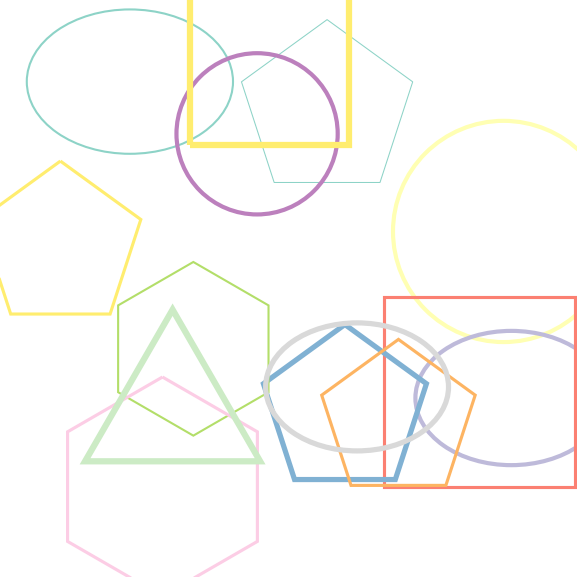[{"shape": "oval", "thickness": 1, "radius": 0.89, "center": [0.225, 0.858]}, {"shape": "pentagon", "thickness": 0.5, "radius": 0.78, "center": [0.566, 0.809]}, {"shape": "circle", "thickness": 2, "radius": 0.96, "center": [0.872, 0.598]}, {"shape": "oval", "thickness": 2, "radius": 0.83, "center": [0.885, 0.31]}, {"shape": "square", "thickness": 1.5, "radius": 0.82, "center": [0.83, 0.321]}, {"shape": "pentagon", "thickness": 2.5, "radius": 0.74, "center": [0.597, 0.289]}, {"shape": "pentagon", "thickness": 1.5, "radius": 0.7, "center": [0.69, 0.272]}, {"shape": "hexagon", "thickness": 1, "radius": 0.75, "center": [0.335, 0.395]}, {"shape": "hexagon", "thickness": 1.5, "radius": 0.95, "center": [0.281, 0.157]}, {"shape": "oval", "thickness": 2.5, "radius": 0.79, "center": [0.618, 0.329]}, {"shape": "circle", "thickness": 2, "radius": 0.7, "center": [0.445, 0.767]}, {"shape": "triangle", "thickness": 3, "radius": 0.88, "center": [0.299, 0.288]}, {"shape": "pentagon", "thickness": 1.5, "radius": 0.73, "center": [0.105, 0.574]}, {"shape": "square", "thickness": 3, "radius": 0.69, "center": [0.467, 0.885]}]